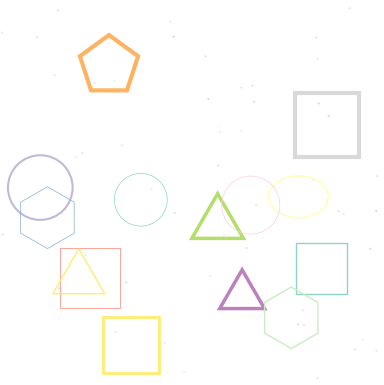[{"shape": "square", "thickness": 1, "radius": 0.33, "center": [0.835, 0.303]}, {"shape": "circle", "thickness": 0.5, "radius": 0.34, "center": [0.366, 0.481]}, {"shape": "oval", "thickness": 1, "radius": 0.39, "center": [0.775, 0.489]}, {"shape": "circle", "thickness": 1.5, "radius": 0.42, "center": [0.105, 0.513]}, {"shape": "square", "thickness": 0.5, "radius": 0.39, "center": [0.234, 0.278]}, {"shape": "hexagon", "thickness": 0.5, "radius": 0.4, "center": [0.123, 0.435]}, {"shape": "pentagon", "thickness": 3, "radius": 0.4, "center": [0.283, 0.83]}, {"shape": "triangle", "thickness": 2.5, "radius": 0.39, "center": [0.565, 0.419]}, {"shape": "circle", "thickness": 0.5, "radius": 0.38, "center": [0.651, 0.467]}, {"shape": "square", "thickness": 3, "radius": 0.42, "center": [0.849, 0.675]}, {"shape": "triangle", "thickness": 2.5, "radius": 0.34, "center": [0.629, 0.232]}, {"shape": "hexagon", "thickness": 1, "radius": 0.4, "center": [0.757, 0.175]}, {"shape": "square", "thickness": 2, "radius": 0.36, "center": [0.341, 0.104]}, {"shape": "triangle", "thickness": 1, "radius": 0.39, "center": [0.205, 0.276]}]